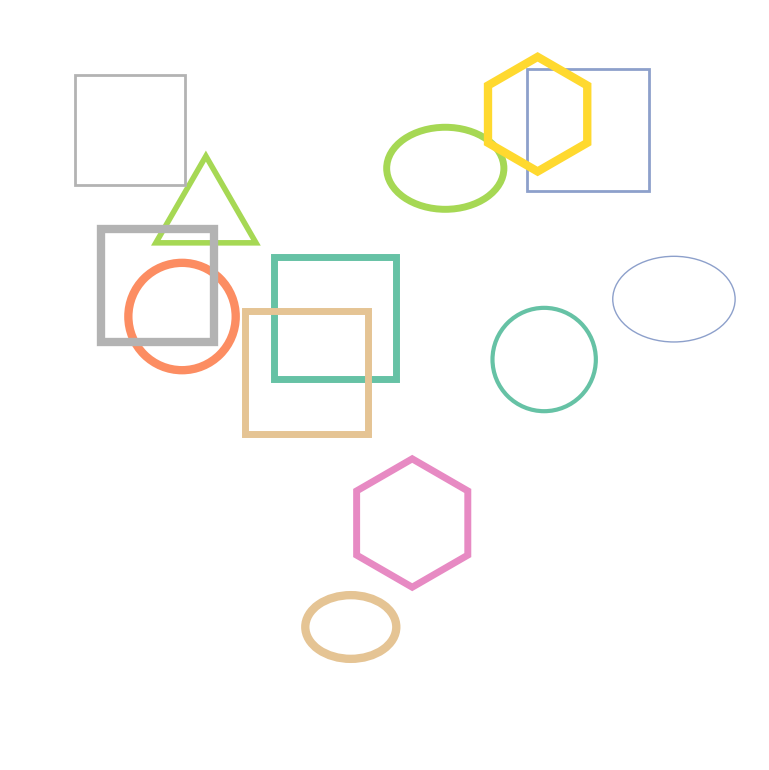[{"shape": "square", "thickness": 2.5, "radius": 0.4, "center": [0.436, 0.588]}, {"shape": "circle", "thickness": 1.5, "radius": 0.34, "center": [0.707, 0.533]}, {"shape": "circle", "thickness": 3, "radius": 0.35, "center": [0.236, 0.589]}, {"shape": "oval", "thickness": 0.5, "radius": 0.4, "center": [0.875, 0.612]}, {"shape": "square", "thickness": 1, "radius": 0.4, "center": [0.764, 0.832]}, {"shape": "hexagon", "thickness": 2.5, "radius": 0.42, "center": [0.535, 0.321]}, {"shape": "oval", "thickness": 2.5, "radius": 0.38, "center": [0.578, 0.781]}, {"shape": "triangle", "thickness": 2, "radius": 0.38, "center": [0.267, 0.722]}, {"shape": "hexagon", "thickness": 3, "radius": 0.37, "center": [0.698, 0.852]}, {"shape": "square", "thickness": 2.5, "radius": 0.4, "center": [0.398, 0.516]}, {"shape": "oval", "thickness": 3, "radius": 0.3, "center": [0.456, 0.186]}, {"shape": "square", "thickness": 1, "radius": 0.36, "center": [0.169, 0.831]}, {"shape": "square", "thickness": 3, "radius": 0.37, "center": [0.204, 0.629]}]